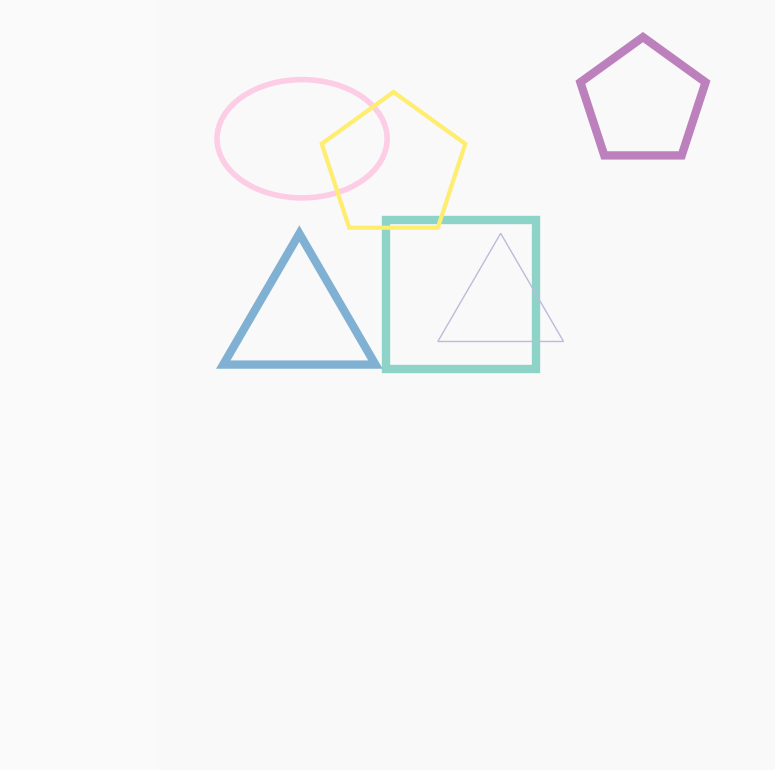[{"shape": "square", "thickness": 3, "radius": 0.48, "center": [0.594, 0.618]}, {"shape": "triangle", "thickness": 0.5, "radius": 0.47, "center": [0.646, 0.603]}, {"shape": "triangle", "thickness": 3, "radius": 0.57, "center": [0.386, 0.583]}, {"shape": "oval", "thickness": 2, "radius": 0.55, "center": [0.39, 0.82]}, {"shape": "pentagon", "thickness": 3, "radius": 0.42, "center": [0.83, 0.867]}, {"shape": "pentagon", "thickness": 1.5, "radius": 0.49, "center": [0.508, 0.783]}]